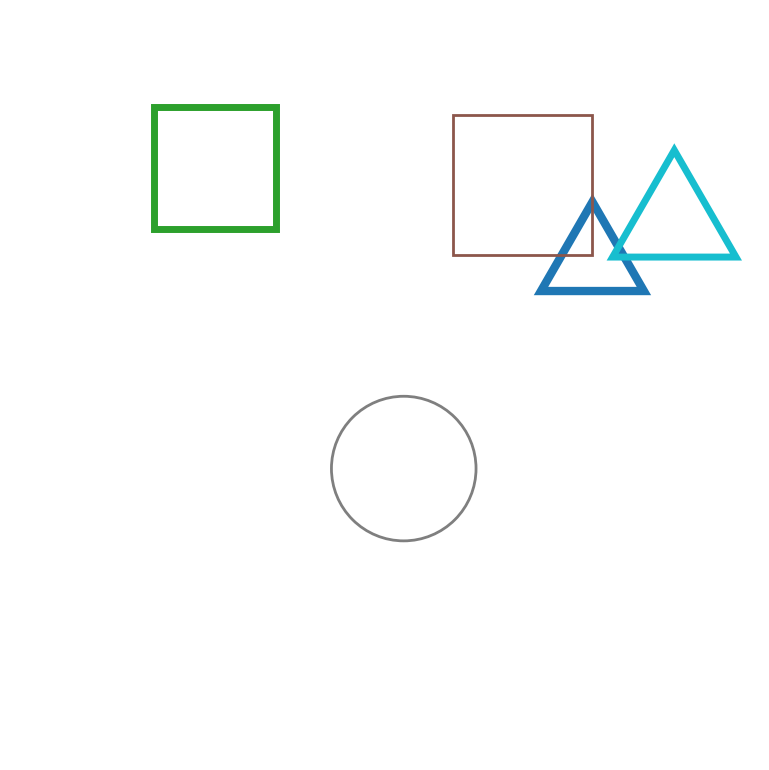[{"shape": "triangle", "thickness": 3, "radius": 0.39, "center": [0.769, 0.661]}, {"shape": "square", "thickness": 2.5, "radius": 0.4, "center": [0.279, 0.781]}, {"shape": "square", "thickness": 1, "radius": 0.45, "center": [0.678, 0.76]}, {"shape": "circle", "thickness": 1, "radius": 0.47, "center": [0.524, 0.391]}, {"shape": "triangle", "thickness": 2.5, "radius": 0.46, "center": [0.876, 0.712]}]